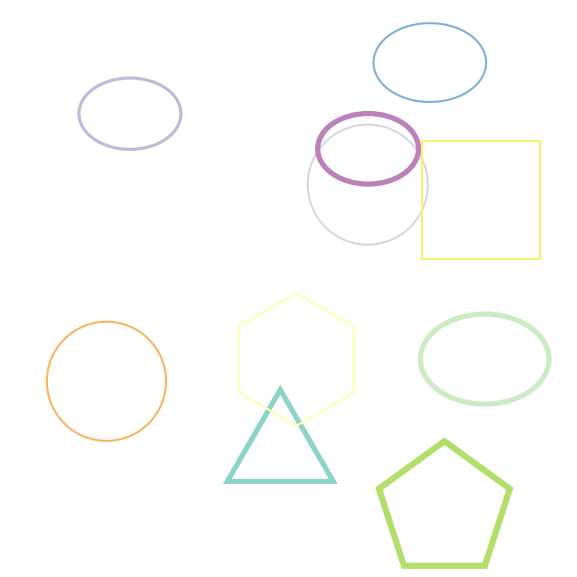[{"shape": "triangle", "thickness": 2.5, "radius": 0.53, "center": [0.485, 0.218]}, {"shape": "hexagon", "thickness": 1, "radius": 0.57, "center": [0.513, 0.377]}, {"shape": "oval", "thickness": 1.5, "radius": 0.44, "center": [0.225, 0.802]}, {"shape": "oval", "thickness": 1, "radius": 0.49, "center": [0.744, 0.891]}, {"shape": "circle", "thickness": 1, "radius": 0.52, "center": [0.184, 0.339]}, {"shape": "pentagon", "thickness": 3, "radius": 0.6, "center": [0.77, 0.116]}, {"shape": "circle", "thickness": 1, "radius": 0.52, "center": [0.637, 0.679]}, {"shape": "oval", "thickness": 2.5, "radius": 0.44, "center": [0.637, 0.741]}, {"shape": "oval", "thickness": 2.5, "radius": 0.56, "center": [0.839, 0.377]}, {"shape": "square", "thickness": 1, "radius": 0.51, "center": [0.833, 0.652]}]